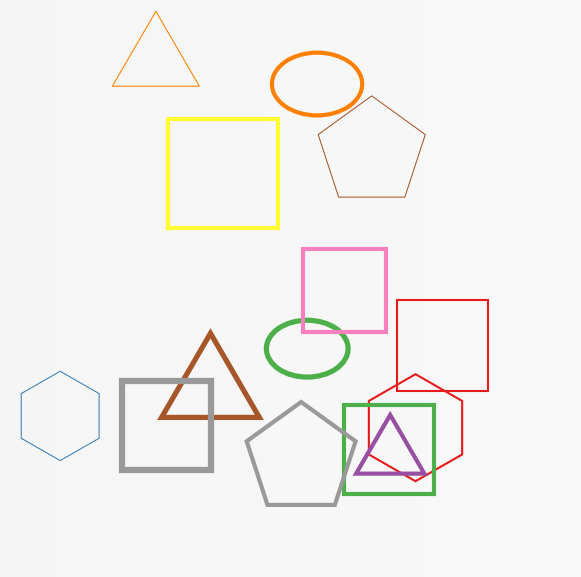[{"shape": "square", "thickness": 1, "radius": 0.39, "center": [0.761, 0.401]}, {"shape": "hexagon", "thickness": 1, "radius": 0.46, "center": [0.715, 0.259]}, {"shape": "hexagon", "thickness": 0.5, "radius": 0.39, "center": [0.104, 0.279]}, {"shape": "oval", "thickness": 2.5, "radius": 0.35, "center": [0.529, 0.395]}, {"shape": "square", "thickness": 2, "radius": 0.39, "center": [0.67, 0.221]}, {"shape": "triangle", "thickness": 2, "radius": 0.34, "center": [0.671, 0.213]}, {"shape": "triangle", "thickness": 0.5, "radius": 0.43, "center": [0.268, 0.893]}, {"shape": "oval", "thickness": 2, "radius": 0.39, "center": [0.545, 0.854]}, {"shape": "square", "thickness": 2, "radius": 0.47, "center": [0.383, 0.698]}, {"shape": "pentagon", "thickness": 0.5, "radius": 0.48, "center": [0.64, 0.736]}, {"shape": "triangle", "thickness": 2.5, "radius": 0.49, "center": [0.362, 0.325]}, {"shape": "square", "thickness": 2, "radius": 0.36, "center": [0.593, 0.496]}, {"shape": "pentagon", "thickness": 2, "radius": 0.49, "center": [0.518, 0.205]}, {"shape": "square", "thickness": 3, "radius": 0.38, "center": [0.286, 0.263]}]